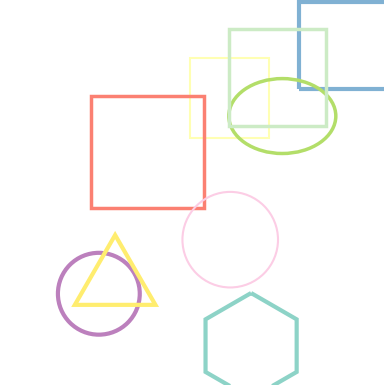[{"shape": "hexagon", "thickness": 3, "radius": 0.68, "center": [0.652, 0.102]}, {"shape": "square", "thickness": 1.5, "radius": 0.52, "center": [0.596, 0.746]}, {"shape": "square", "thickness": 2.5, "radius": 0.73, "center": [0.383, 0.605]}, {"shape": "square", "thickness": 3, "radius": 0.57, "center": [0.891, 0.882]}, {"shape": "oval", "thickness": 2.5, "radius": 0.69, "center": [0.733, 0.699]}, {"shape": "circle", "thickness": 1.5, "radius": 0.62, "center": [0.598, 0.377]}, {"shape": "circle", "thickness": 3, "radius": 0.53, "center": [0.257, 0.237]}, {"shape": "square", "thickness": 2.5, "radius": 0.63, "center": [0.72, 0.8]}, {"shape": "triangle", "thickness": 3, "radius": 0.6, "center": [0.299, 0.269]}]